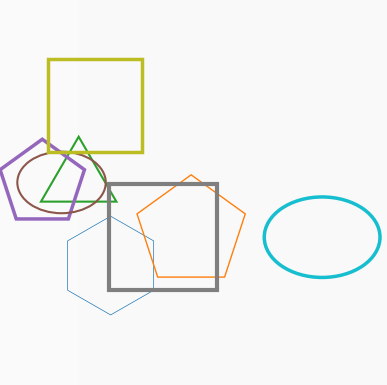[{"shape": "hexagon", "thickness": 0.5, "radius": 0.64, "center": [0.286, 0.31]}, {"shape": "pentagon", "thickness": 1, "radius": 0.73, "center": [0.493, 0.399]}, {"shape": "triangle", "thickness": 1.5, "radius": 0.56, "center": [0.203, 0.532]}, {"shape": "pentagon", "thickness": 2.5, "radius": 0.57, "center": [0.109, 0.524]}, {"shape": "oval", "thickness": 1.5, "radius": 0.57, "center": [0.159, 0.526]}, {"shape": "square", "thickness": 3, "radius": 0.69, "center": [0.421, 0.384]}, {"shape": "square", "thickness": 2.5, "radius": 0.6, "center": [0.246, 0.726]}, {"shape": "oval", "thickness": 2.5, "radius": 0.75, "center": [0.831, 0.384]}]